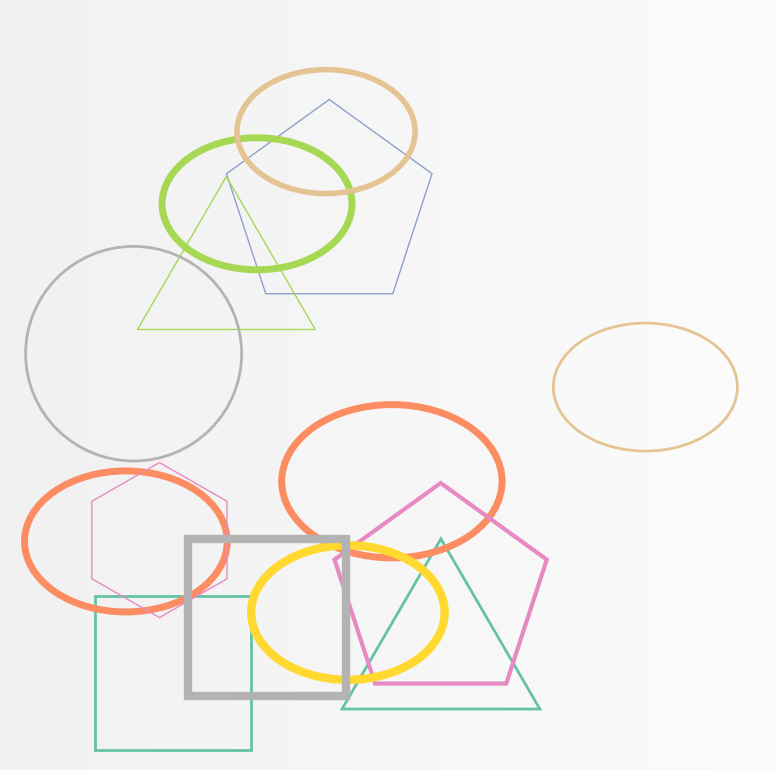[{"shape": "square", "thickness": 1, "radius": 0.5, "center": [0.223, 0.126]}, {"shape": "triangle", "thickness": 1, "radius": 0.74, "center": [0.569, 0.153]}, {"shape": "oval", "thickness": 2.5, "radius": 0.71, "center": [0.506, 0.375]}, {"shape": "oval", "thickness": 2.5, "radius": 0.65, "center": [0.162, 0.297]}, {"shape": "pentagon", "thickness": 0.5, "radius": 0.7, "center": [0.425, 0.731]}, {"shape": "pentagon", "thickness": 1.5, "radius": 0.72, "center": [0.569, 0.229]}, {"shape": "hexagon", "thickness": 0.5, "radius": 0.5, "center": [0.206, 0.299]}, {"shape": "oval", "thickness": 2.5, "radius": 0.61, "center": [0.332, 0.735]}, {"shape": "triangle", "thickness": 0.5, "radius": 0.66, "center": [0.292, 0.638]}, {"shape": "oval", "thickness": 3, "radius": 0.62, "center": [0.449, 0.205]}, {"shape": "oval", "thickness": 1, "radius": 0.59, "center": [0.833, 0.497]}, {"shape": "oval", "thickness": 2, "radius": 0.57, "center": [0.421, 0.829]}, {"shape": "square", "thickness": 3, "radius": 0.51, "center": [0.344, 0.198]}, {"shape": "circle", "thickness": 1, "radius": 0.7, "center": [0.172, 0.541]}]